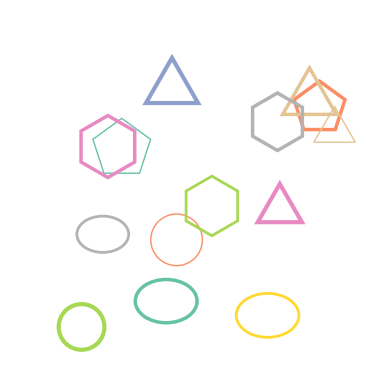[{"shape": "pentagon", "thickness": 1, "radius": 0.39, "center": [0.316, 0.614]}, {"shape": "oval", "thickness": 2.5, "radius": 0.4, "center": [0.432, 0.218]}, {"shape": "pentagon", "thickness": 2.5, "radius": 0.35, "center": [0.83, 0.72]}, {"shape": "circle", "thickness": 1, "radius": 0.34, "center": [0.459, 0.377]}, {"shape": "triangle", "thickness": 3, "radius": 0.39, "center": [0.447, 0.771]}, {"shape": "hexagon", "thickness": 2.5, "radius": 0.4, "center": [0.28, 0.619]}, {"shape": "triangle", "thickness": 3, "radius": 0.33, "center": [0.727, 0.456]}, {"shape": "hexagon", "thickness": 2, "radius": 0.39, "center": [0.55, 0.465]}, {"shape": "circle", "thickness": 3, "radius": 0.3, "center": [0.212, 0.151]}, {"shape": "oval", "thickness": 2, "radius": 0.41, "center": [0.695, 0.181]}, {"shape": "triangle", "thickness": 1, "radius": 0.31, "center": [0.869, 0.662]}, {"shape": "triangle", "thickness": 2.5, "radius": 0.4, "center": [0.804, 0.743]}, {"shape": "hexagon", "thickness": 2.5, "radius": 0.37, "center": [0.721, 0.684]}, {"shape": "oval", "thickness": 2, "radius": 0.34, "center": [0.267, 0.391]}]